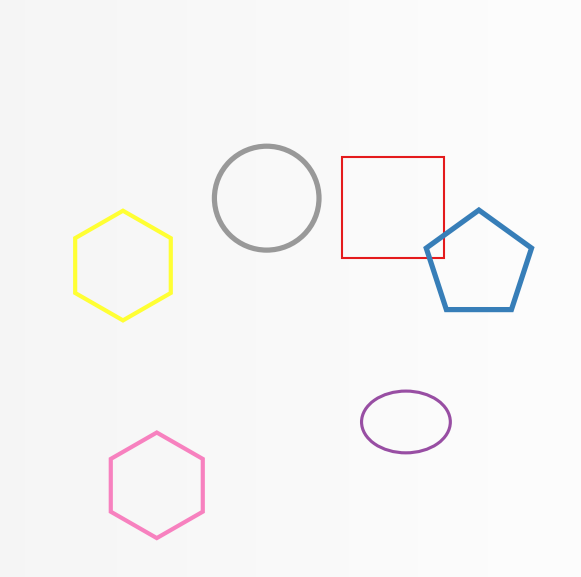[{"shape": "square", "thickness": 1, "radius": 0.44, "center": [0.676, 0.639]}, {"shape": "pentagon", "thickness": 2.5, "radius": 0.48, "center": [0.824, 0.54]}, {"shape": "oval", "thickness": 1.5, "radius": 0.38, "center": [0.698, 0.268]}, {"shape": "hexagon", "thickness": 2, "radius": 0.47, "center": [0.212, 0.539]}, {"shape": "hexagon", "thickness": 2, "radius": 0.46, "center": [0.27, 0.159]}, {"shape": "circle", "thickness": 2.5, "radius": 0.45, "center": [0.459, 0.656]}]